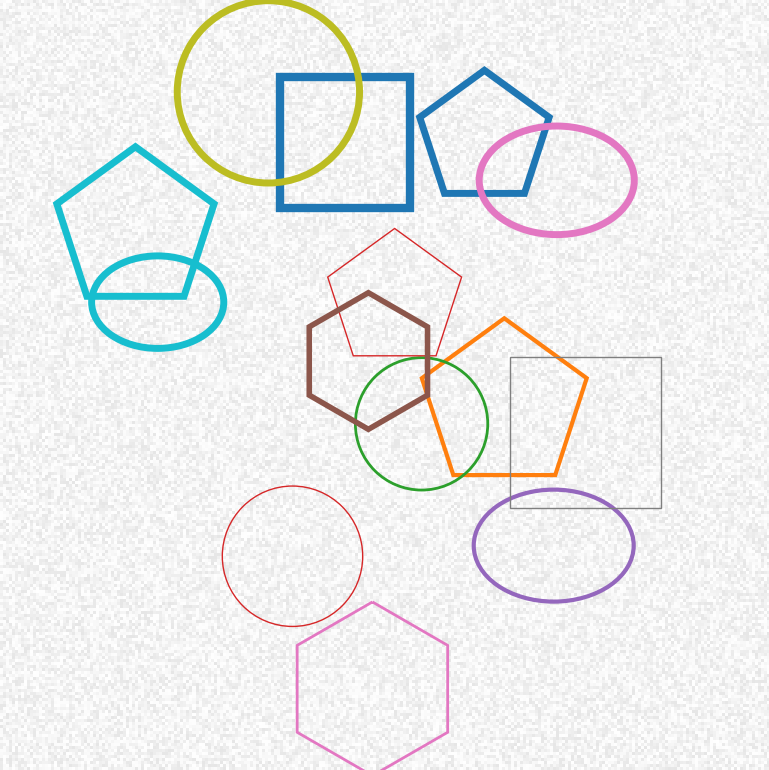[{"shape": "pentagon", "thickness": 2.5, "radius": 0.44, "center": [0.629, 0.82]}, {"shape": "square", "thickness": 3, "radius": 0.42, "center": [0.448, 0.815]}, {"shape": "pentagon", "thickness": 1.5, "radius": 0.56, "center": [0.655, 0.474]}, {"shape": "circle", "thickness": 1, "radius": 0.43, "center": [0.547, 0.45]}, {"shape": "circle", "thickness": 0.5, "radius": 0.46, "center": [0.38, 0.278]}, {"shape": "pentagon", "thickness": 0.5, "radius": 0.46, "center": [0.513, 0.612]}, {"shape": "oval", "thickness": 1.5, "radius": 0.52, "center": [0.719, 0.291]}, {"shape": "hexagon", "thickness": 2, "radius": 0.44, "center": [0.478, 0.531]}, {"shape": "oval", "thickness": 2.5, "radius": 0.5, "center": [0.723, 0.766]}, {"shape": "hexagon", "thickness": 1, "radius": 0.56, "center": [0.484, 0.105]}, {"shape": "square", "thickness": 0.5, "radius": 0.49, "center": [0.76, 0.439]}, {"shape": "circle", "thickness": 2.5, "radius": 0.59, "center": [0.349, 0.881]}, {"shape": "oval", "thickness": 2.5, "radius": 0.43, "center": [0.205, 0.608]}, {"shape": "pentagon", "thickness": 2.5, "radius": 0.54, "center": [0.176, 0.702]}]